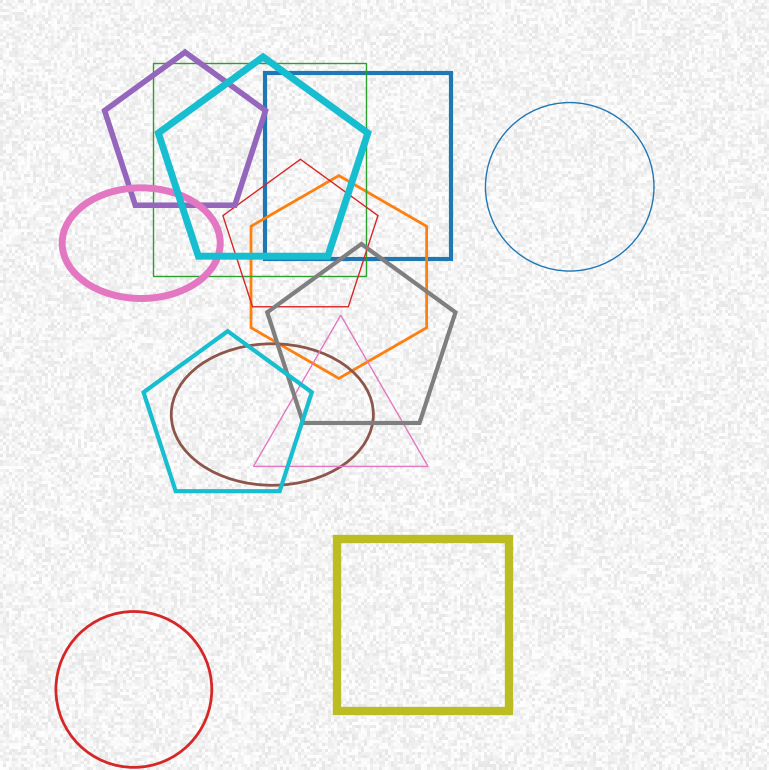[{"shape": "square", "thickness": 1.5, "radius": 0.6, "center": [0.465, 0.785]}, {"shape": "circle", "thickness": 0.5, "radius": 0.55, "center": [0.74, 0.757]}, {"shape": "hexagon", "thickness": 1, "radius": 0.66, "center": [0.44, 0.64]}, {"shape": "square", "thickness": 0.5, "radius": 0.69, "center": [0.337, 0.78]}, {"shape": "pentagon", "thickness": 0.5, "radius": 0.53, "center": [0.39, 0.687]}, {"shape": "circle", "thickness": 1, "radius": 0.51, "center": [0.174, 0.105]}, {"shape": "pentagon", "thickness": 2, "radius": 0.55, "center": [0.24, 0.822]}, {"shape": "oval", "thickness": 1, "radius": 0.66, "center": [0.354, 0.462]}, {"shape": "triangle", "thickness": 0.5, "radius": 0.65, "center": [0.443, 0.46]}, {"shape": "oval", "thickness": 2.5, "radius": 0.51, "center": [0.183, 0.684]}, {"shape": "pentagon", "thickness": 1.5, "radius": 0.64, "center": [0.469, 0.555]}, {"shape": "square", "thickness": 3, "radius": 0.56, "center": [0.55, 0.189]}, {"shape": "pentagon", "thickness": 1.5, "radius": 0.57, "center": [0.296, 0.455]}, {"shape": "pentagon", "thickness": 2.5, "radius": 0.72, "center": [0.342, 0.783]}]